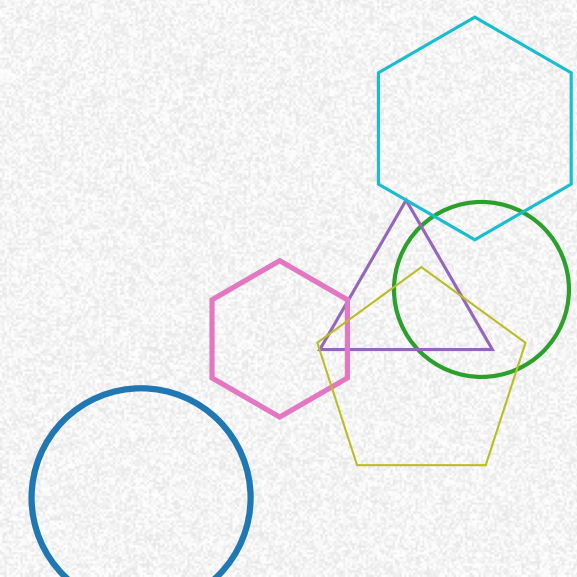[{"shape": "circle", "thickness": 3, "radius": 0.95, "center": [0.244, 0.137]}, {"shape": "circle", "thickness": 2, "radius": 0.76, "center": [0.834, 0.498]}, {"shape": "triangle", "thickness": 1.5, "radius": 0.86, "center": [0.703, 0.48]}, {"shape": "hexagon", "thickness": 2.5, "radius": 0.68, "center": [0.484, 0.412]}, {"shape": "pentagon", "thickness": 1, "radius": 0.95, "center": [0.73, 0.347]}, {"shape": "hexagon", "thickness": 1.5, "radius": 0.96, "center": [0.822, 0.777]}]